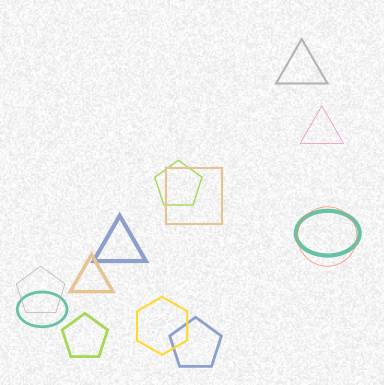[{"shape": "oval", "thickness": 3, "radius": 0.42, "center": [0.851, 0.394]}, {"shape": "oval", "thickness": 2, "radius": 0.32, "center": [0.109, 0.196]}, {"shape": "circle", "thickness": 0.5, "radius": 0.39, "center": [0.85, 0.386]}, {"shape": "triangle", "thickness": 3, "radius": 0.39, "center": [0.311, 0.361]}, {"shape": "pentagon", "thickness": 2, "radius": 0.35, "center": [0.508, 0.106]}, {"shape": "triangle", "thickness": 0.5, "radius": 0.33, "center": [0.836, 0.66]}, {"shape": "pentagon", "thickness": 1, "radius": 0.32, "center": [0.463, 0.52]}, {"shape": "pentagon", "thickness": 2, "radius": 0.31, "center": [0.221, 0.124]}, {"shape": "hexagon", "thickness": 1.5, "radius": 0.38, "center": [0.421, 0.154]}, {"shape": "triangle", "thickness": 2.5, "radius": 0.32, "center": [0.238, 0.275]}, {"shape": "square", "thickness": 1.5, "radius": 0.36, "center": [0.505, 0.491]}, {"shape": "pentagon", "thickness": 0.5, "radius": 0.33, "center": [0.106, 0.242]}, {"shape": "triangle", "thickness": 1.5, "radius": 0.39, "center": [0.784, 0.822]}]